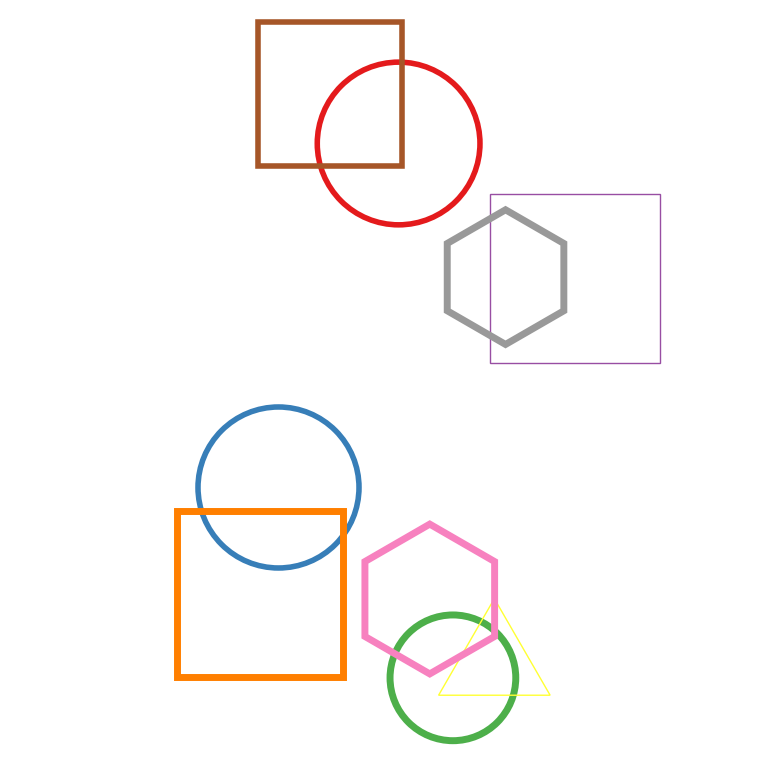[{"shape": "circle", "thickness": 2, "radius": 0.53, "center": [0.518, 0.814]}, {"shape": "circle", "thickness": 2, "radius": 0.52, "center": [0.362, 0.367]}, {"shape": "circle", "thickness": 2.5, "radius": 0.41, "center": [0.588, 0.12]}, {"shape": "square", "thickness": 0.5, "radius": 0.55, "center": [0.747, 0.638]}, {"shape": "square", "thickness": 2.5, "radius": 0.54, "center": [0.337, 0.229]}, {"shape": "triangle", "thickness": 0.5, "radius": 0.42, "center": [0.642, 0.139]}, {"shape": "square", "thickness": 2, "radius": 0.47, "center": [0.429, 0.878]}, {"shape": "hexagon", "thickness": 2.5, "radius": 0.49, "center": [0.558, 0.222]}, {"shape": "hexagon", "thickness": 2.5, "radius": 0.44, "center": [0.657, 0.64]}]